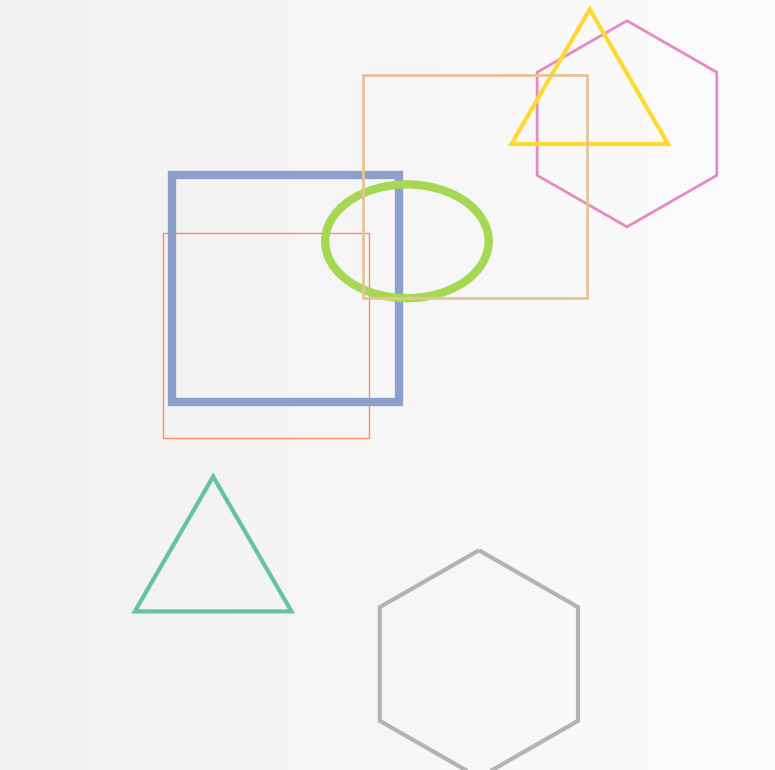[{"shape": "triangle", "thickness": 1.5, "radius": 0.58, "center": [0.275, 0.264]}, {"shape": "square", "thickness": 0.5, "radius": 0.67, "center": [0.343, 0.564]}, {"shape": "square", "thickness": 3, "radius": 0.74, "center": [0.368, 0.625]}, {"shape": "hexagon", "thickness": 1, "radius": 0.67, "center": [0.809, 0.839]}, {"shape": "oval", "thickness": 3, "radius": 0.53, "center": [0.525, 0.687]}, {"shape": "triangle", "thickness": 1.5, "radius": 0.58, "center": [0.761, 0.871]}, {"shape": "square", "thickness": 1, "radius": 0.72, "center": [0.613, 0.757]}, {"shape": "hexagon", "thickness": 1.5, "radius": 0.74, "center": [0.618, 0.138]}]